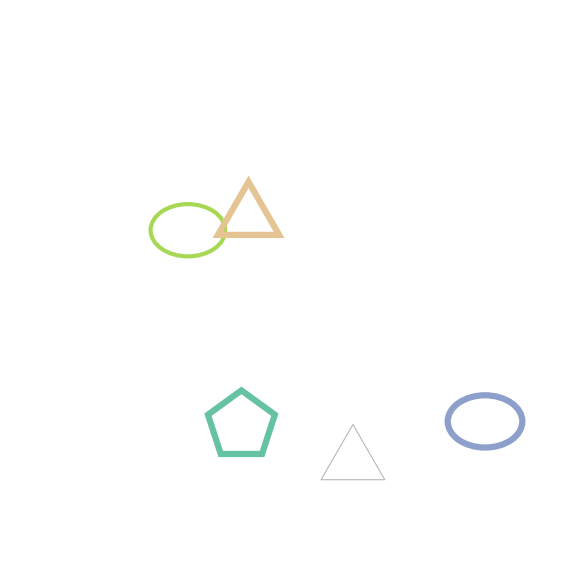[{"shape": "pentagon", "thickness": 3, "radius": 0.3, "center": [0.418, 0.262]}, {"shape": "oval", "thickness": 3, "radius": 0.32, "center": [0.84, 0.269]}, {"shape": "oval", "thickness": 2, "radius": 0.32, "center": [0.325, 0.6]}, {"shape": "triangle", "thickness": 3, "radius": 0.31, "center": [0.43, 0.623]}, {"shape": "triangle", "thickness": 0.5, "radius": 0.32, "center": [0.611, 0.2]}]